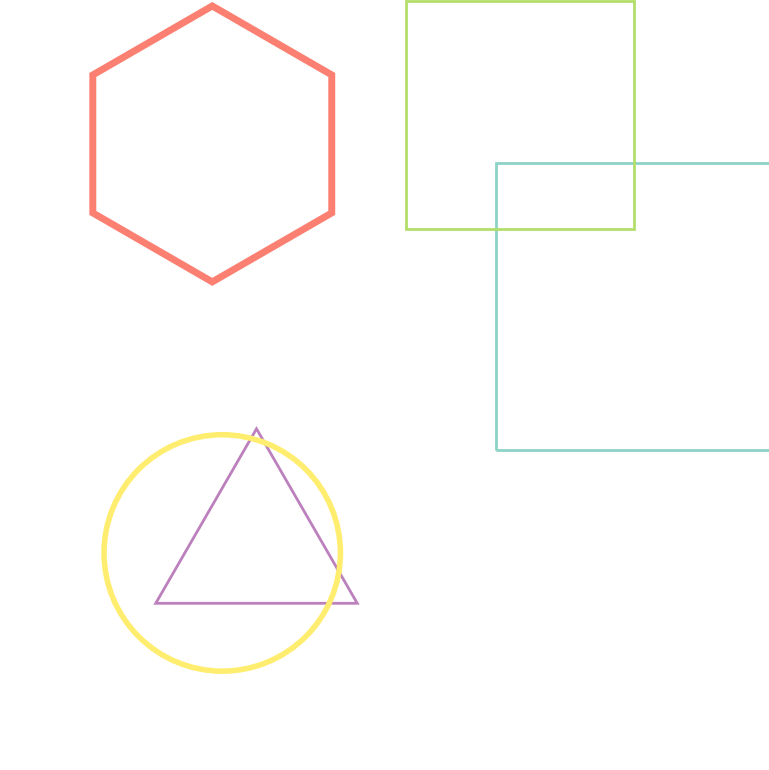[{"shape": "square", "thickness": 1, "radius": 0.93, "center": [0.831, 0.602]}, {"shape": "hexagon", "thickness": 2.5, "radius": 0.9, "center": [0.276, 0.813]}, {"shape": "square", "thickness": 1, "radius": 0.74, "center": [0.675, 0.85]}, {"shape": "triangle", "thickness": 1, "radius": 0.76, "center": [0.333, 0.292]}, {"shape": "circle", "thickness": 2, "radius": 0.77, "center": [0.289, 0.282]}]